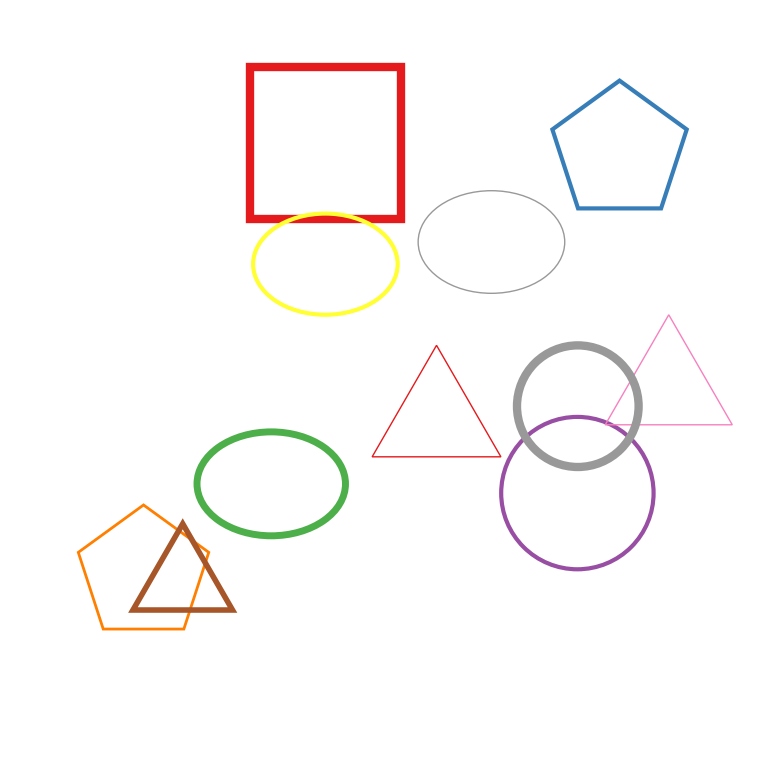[{"shape": "triangle", "thickness": 0.5, "radius": 0.48, "center": [0.567, 0.455]}, {"shape": "square", "thickness": 3, "radius": 0.49, "center": [0.423, 0.814]}, {"shape": "pentagon", "thickness": 1.5, "radius": 0.46, "center": [0.805, 0.804]}, {"shape": "oval", "thickness": 2.5, "radius": 0.48, "center": [0.352, 0.372]}, {"shape": "circle", "thickness": 1.5, "radius": 0.49, "center": [0.75, 0.36]}, {"shape": "pentagon", "thickness": 1, "radius": 0.45, "center": [0.186, 0.255]}, {"shape": "oval", "thickness": 1.5, "radius": 0.47, "center": [0.423, 0.657]}, {"shape": "triangle", "thickness": 2, "radius": 0.37, "center": [0.237, 0.245]}, {"shape": "triangle", "thickness": 0.5, "radius": 0.48, "center": [0.869, 0.496]}, {"shape": "circle", "thickness": 3, "radius": 0.39, "center": [0.75, 0.472]}, {"shape": "oval", "thickness": 0.5, "radius": 0.48, "center": [0.638, 0.686]}]